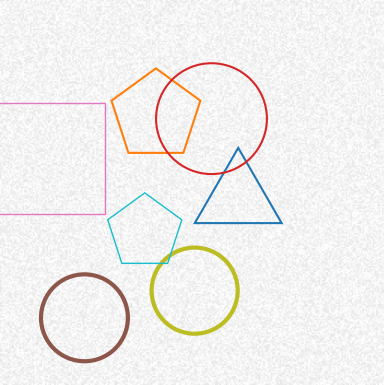[{"shape": "triangle", "thickness": 1.5, "radius": 0.65, "center": [0.619, 0.486]}, {"shape": "pentagon", "thickness": 1.5, "radius": 0.61, "center": [0.405, 0.701]}, {"shape": "circle", "thickness": 1.5, "radius": 0.72, "center": [0.549, 0.692]}, {"shape": "circle", "thickness": 3, "radius": 0.56, "center": [0.219, 0.175]}, {"shape": "square", "thickness": 1, "radius": 0.72, "center": [0.128, 0.589]}, {"shape": "circle", "thickness": 3, "radius": 0.56, "center": [0.506, 0.245]}, {"shape": "pentagon", "thickness": 1, "radius": 0.51, "center": [0.376, 0.398]}]